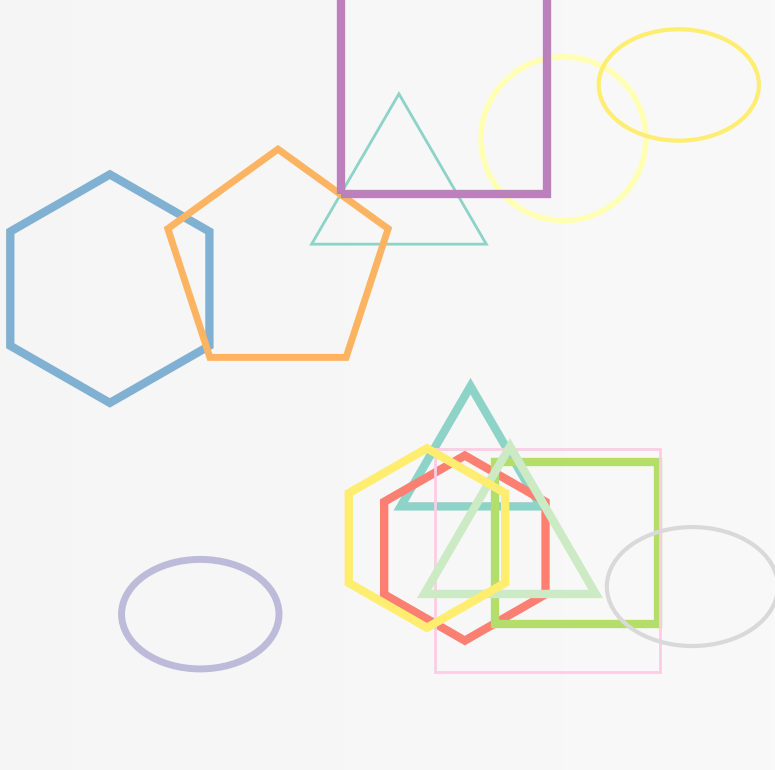[{"shape": "triangle", "thickness": 3, "radius": 0.52, "center": [0.607, 0.394]}, {"shape": "triangle", "thickness": 1, "radius": 0.65, "center": [0.515, 0.748]}, {"shape": "circle", "thickness": 2, "radius": 0.53, "center": [0.727, 0.82]}, {"shape": "oval", "thickness": 2.5, "radius": 0.51, "center": [0.258, 0.202]}, {"shape": "hexagon", "thickness": 3, "radius": 0.6, "center": [0.6, 0.288]}, {"shape": "hexagon", "thickness": 3, "radius": 0.74, "center": [0.142, 0.625]}, {"shape": "pentagon", "thickness": 2.5, "radius": 0.75, "center": [0.359, 0.657]}, {"shape": "square", "thickness": 3, "radius": 0.52, "center": [0.744, 0.295]}, {"shape": "square", "thickness": 1, "radius": 0.73, "center": [0.706, 0.272]}, {"shape": "oval", "thickness": 1.5, "radius": 0.55, "center": [0.893, 0.238]}, {"shape": "square", "thickness": 3, "radius": 0.66, "center": [0.573, 0.881]}, {"shape": "triangle", "thickness": 3, "radius": 0.64, "center": [0.658, 0.293]}, {"shape": "hexagon", "thickness": 3, "radius": 0.58, "center": [0.551, 0.301]}, {"shape": "oval", "thickness": 1.5, "radius": 0.52, "center": [0.876, 0.89]}]